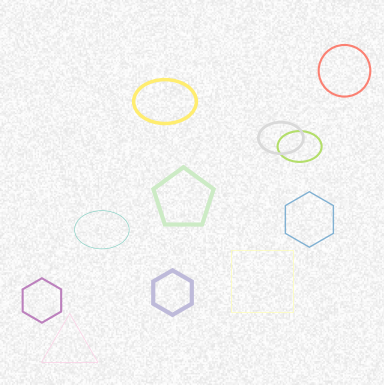[{"shape": "oval", "thickness": 0.5, "radius": 0.35, "center": [0.265, 0.403]}, {"shape": "square", "thickness": 0.5, "radius": 0.4, "center": [0.68, 0.27]}, {"shape": "hexagon", "thickness": 3, "radius": 0.29, "center": [0.448, 0.24]}, {"shape": "circle", "thickness": 1.5, "radius": 0.34, "center": [0.895, 0.816]}, {"shape": "hexagon", "thickness": 1, "radius": 0.36, "center": [0.804, 0.43]}, {"shape": "oval", "thickness": 1.5, "radius": 0.29, "center": [0.778, 0.62]}, {"shape": "triangle", "thickness": 0.5, "radius": 0.42, "center": [0.181, 0.101]}, {"shape": "oval", "thickness": 2, "radius": 0.29, "center": [0.73, 0.642]}, {"shape": "hexagon", "thickness": 1.5, "radius": 0.29, "center": [0.109, 0.22]}, {"shape": "pentagon", "thickness": 3, "radius": 0.41, "center": [0.477, 0.483]}, {"shape": "oval", "thickness": 2.5, "radius": 0.41, "center": [0.429, 0.736]}]